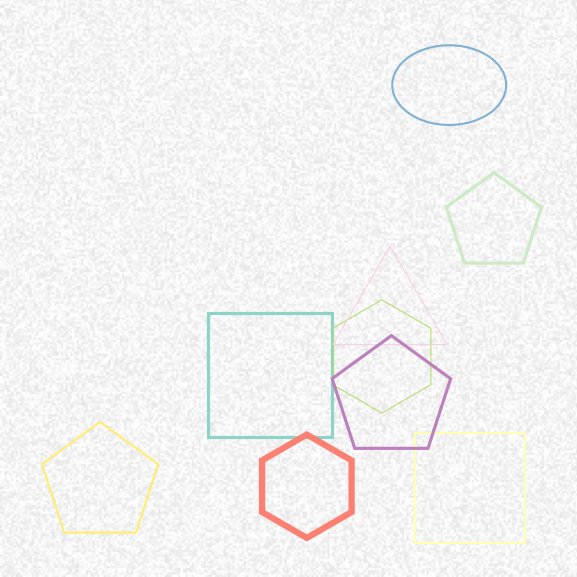[{"shape": "square", "thickness": 1.5, "radius": 0.54, "center": [0.467, 0.35]}, {"shape": "square", "thickness": 1, "radius": 0.48, "center": [0.814, 0.155]}, {"shape": "hexagon", "thickness": 3, "radius": 0.45, "center": [0.531, 0.157]}, {"shape": "oval", "thickness": 1, "radius": 0.49, "center": [0.778, 0.852]}, {"shape": "hexagon", "thickness": 0.5, "radius": 0.49, "center": [0.661, 0.382]}, {"shape": "triangle", "thickness": 0.5, "radius": 0.57, "center": [0.675, 0.459]}, {"shape": "pentagon", "thickness": 1.5, "radius": 0.54, "center": [0.678, 0.31]}, {"shape": "pentagon", "thickness": 1.5, "radius": 0.43, "center": [0.855, 0.614]}, {"shape": "pentagon", "thickness": 1, "radius": 0.53, "center": [0.173, 0.163]}]